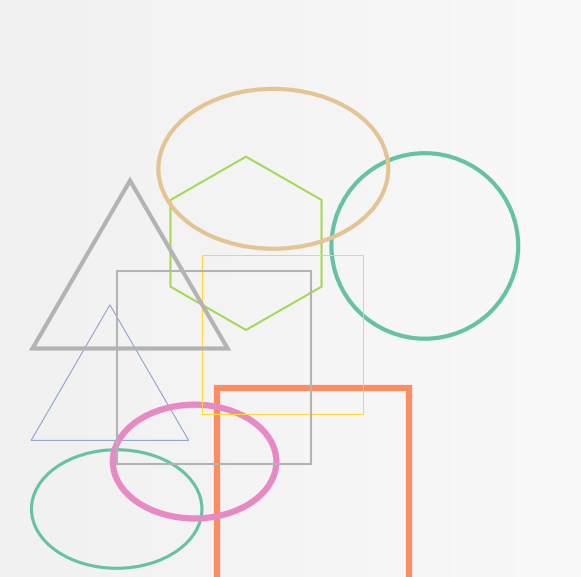[{"shape": "circle", "thickness": 2, "radius": 0.8, "center": [0.731, 0.573]}, {"shape": "oval", "thickness": 1.5, "radius": 0.73, "center": [0.201, 0.118]}, {"shape": "square", "thickness": 3, "radius": 0.83, "center": [0.538, 0.162]}, {"shape": "triangle", "thickness": 0.5, "radius": 0.78, "center": [0.189, 0.315]}, {"shape": "oval", "thickness": 3, "radius": 0.7, "center": [0.335, 0.2]}, {"shape": "hexagon", "thickness": 1, "radius": 0.75, "center": [0.423, 0.578]}, {"shape": "square", "thickness": 0.5, "radius": 0.69, "center": [0.486, 0.42]}, {"shape": "oval", "thickness": 2, "radius": 0.99, "center": [0.47, 0.707]}, {"shape": "square", "thickness": 1, "radius": 0.84, "center": [0.368, 0.362]}, {"shape": "triangle", "thickness": 2, "radius": 0.97, "center": [0.224, 0.493]}]